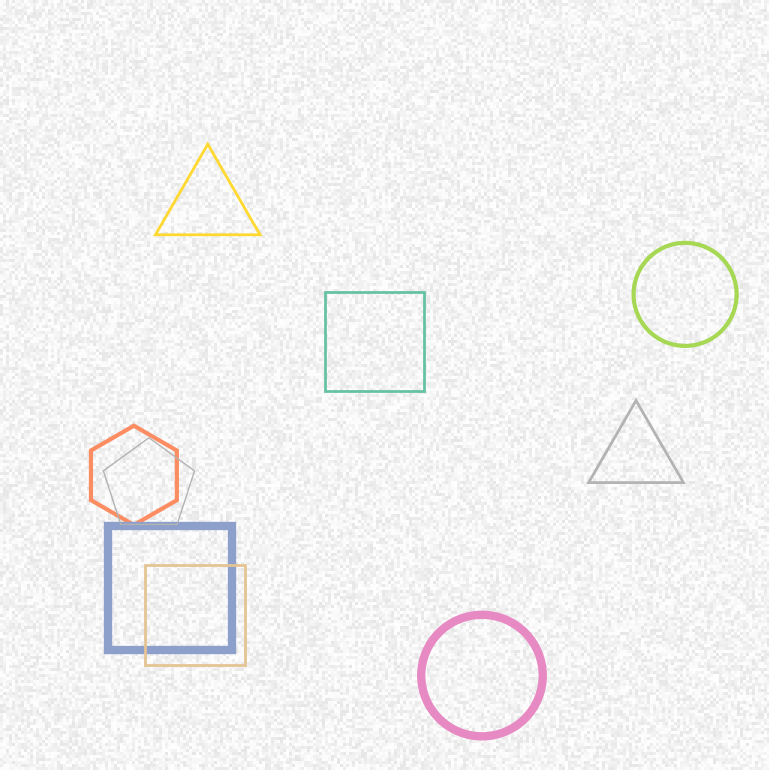[{"shape": "square", "thickness": 1, "radius": 0.32, "center": [0.486, 0.557]}, {"shape": "hexagon", "thickness": 1.5, "radius": 0.32, "center": [0.174, 0.383]}, {"shape": "square", "thickness": 3, "radius": 0.4, "center": [0.221, 0.236]}, {"shape": "circle", "thickness": 3, "radius": 0.39, "center": [0.626, 0.123]}, {"shape": "circle", "thickness": 1.5, "radius": 0.33, "center": [0.89, 0.618]}, {"shape": "triangle", "thickness": 1, "radius": 0.39, "center": [0.27, 0.734]}, {"shape": "square", "thickness": 1, "radius": 0.32, "center": [0.254, 0.201]}, {"shape": "triangle", "thickness": 1, "radius": 0.36, "center": [0.826, 0.409]}, {"shape": "pentagon", "thickness": 0.5, "radius": 0.31, "center": [0.193, 0.369]}]